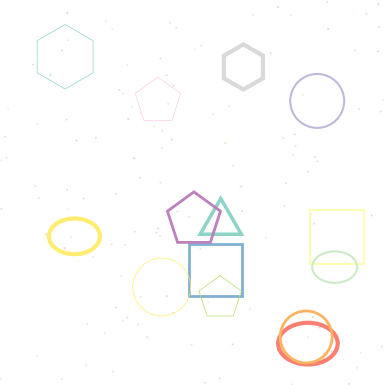[{"shape": "triangle", "thickness": 2.5, "radius": 0.31, "center": [0.573, 0.423]}, {"shape": "hexagon", "thickness": 0.5, "radius": 0.42, "center": [0.169, 0.853]}, {"shape": "square", "thickness": 1.5, "radius": 0.35, "center": [0.875, 0.384]}, {"shape": "circle", "thickness": 1.5, "radius": 0.35, "center": [0.824, 0.738]}, {"shape": "oval", "thickness": 3, "radius": 0.39, "center": [0.8, 0.107]}, {"shape": "square", "thickness": 2, "radius": 0.34, "center": [0.56, 0.3]}, {"shape": "circle", "thickness": 2, "radius": 0.34, "center": [0.795, 0.125]}, {"shape": "pentagon", "thickness": 0.5, "radius": 0.29, "center": [0.572, 0.226]}, {"shape": "pentagon", "thickness": 0.5, "radius": 0.31, "center": [0.41, 0.738]}, {"shape": "hexagon", "thickness": 3, "radius": 0.29, "center": [0.632, 0.826]}, {"shape": "pentagon", "thickness": 2, "radius": 0.36, "center": [0.504, 0.429]}, {"shape": "oval", "thickness": 1.5, "radius": 0.29, "center": [0.869, 0.306]}, {"shape": "circle", "thickness": 0.5, "radius": 0.38, "center": [0.42, 0.254]}, {"shape": "oval", "thickness": 3, "radius": 0.33, "center": [0.193, 0.386]}]